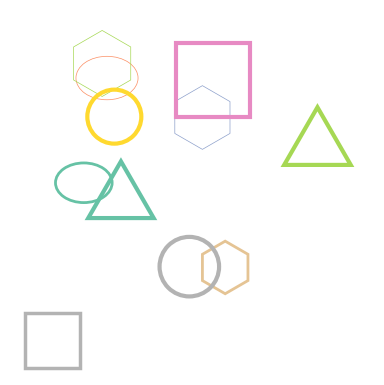[{"shape": "oval", "thickness": 2, "radius": 0.37, "center": [0.218, 0.525]}, {"shape": "triangle", "thickness": 3, "radius": 0.49, "center": [0.314, 0.483]}, {"shape": "oval", "thickness": 0.5, "radius": 0.4, "center": [0.278, 0.797]}, {"shape": "hexagon", "thickness": 0.5, "radius": 0.41, "center": [0.526, 0.695]}, {"shape": "square", "thickness": 3, "radius": 0.48, "center": [0.553, 0.792]}, {"shape": "triangle", "thickness": 3, "radius": 0.5, "center": [0.825, 0.622]}, {"shape": "hexagon", "thickness": 0.5, "radius": 0.43, "center": [0.265, 0.835]}, {"shape": "circle", "thickness": 3, "radius": 0.35, "center": [0.297, 0.697]}, {"shape": "hexagon", "thickness": 2, "radius": 0.34, "center": [0.585, 0.305]}, {"shape": "circle", "thickness": 3, "radius": 0.39, "center": [0.492, 0.307]}, {"shape": "square", "thickness": 2.5, "radius": 0.36, "center": [0.137, 0.117]}]